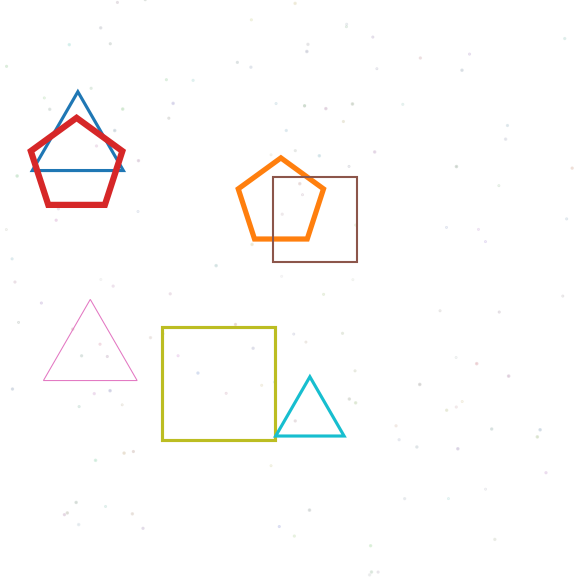[{"shape": "triangle", "thickness": 1.5, "radius": 0.45, "center": [0.135, 0.749]}, {"shape": "pentagon", "thickness": 2.5, "radius": 0.39, "center": [0.486, 0.648]}, {"shape": "pentagon", "thickness": 3, "radius": 0.42, "center": [0.133, 0.712]}, {"shape": "square", "thickness": 1, "radius": 0.36, "center": [0.545, 0.619]}, {"shape": "triangle", "thickness": 0.5, "radius": 0.47, "center": [0.156, 0.387]}, {"shape": "square", "thickness": 1.5, "radius": 0.49, "center": [0.378, 0.335]}, {"shape": "triangle", "thickness": 1.5, "radius": 0.34, "center": [0.537, 0.278]}]